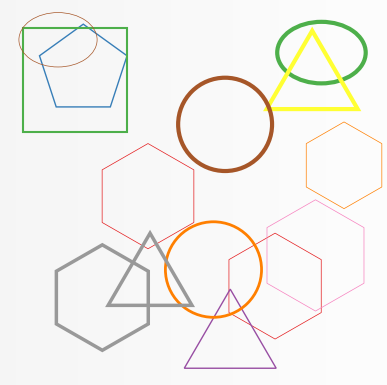[{"shape": "hexagon", "thickness": 0.5, "radius": 0.68, "center": [0.382, 0.49]}, {"shape": "hexagon", "thickness": 0.5, "radius": 0.69, "center": [0.71, 0.257]}, {"shape": "pentagon", "thickness": 1, "radius": 0.59, "center": [0.215, 0.818]}, {"shape": "oval", "thickness": 3, "radius": 0.57, "center": [0.83, 0.863]}, {"shape": "square", "thickness": 1.5, "radius": 0.68, "center": [0.193, 0.793]}, {"shape": "triangle", "thickness": 1, "radius": 0.68, "center": [0.594, 0.112]}, {"shape": "circle", "thickness": 2, "radius": 0.62, "center": [0.551, 0.3]}, {"shape": "hexagon", "thickness": 0.5, "radius": 0.56, "center": [0.888, 0.571]}, {"shape": "triangle", "thickness": 3, "radius": 0.68, "center": [0.806, 0.784]}, {"shape": "circle", "thickness": 3, "radius": 0.61, "center": [0.581, 0.677]}, {"shape": "oval", "thickness": 0.5, "radius": 0.5, "center": [0.15, 0.897]}, {"shape": "hexagon", "thickness": 0.5, "radius": 0.72, "center": [0.814, 0.337]}, {"shape": "triangle", "thickness": 2.5, "radius": 0.62, "center": [0.387, 0.269]}, {"shape": "hexagon", "thickness": 2.5, "radius": 0.68, "center": [0.264, 0.227]}]